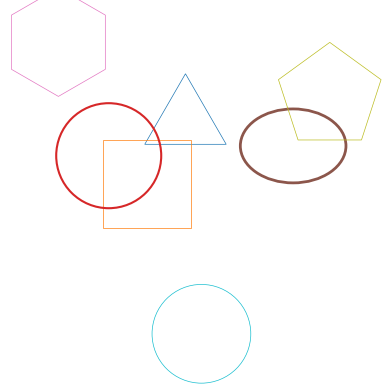[{"shape": "triangle", "thickness": 0.5, "radius": 0.61, "center": [0.482, 0.686]}, {"shape": "square", "thickness": 0.5, "radius": 0.57, "center": [0.381, 0.521]}, {"shape": "circle", "thickness": 1.5, "radius": 0.68, "center": [0.282, 0.596]}, {"shape": "oval", "thickness": 2, "radius": 0.69, "center": [0.761, 0.621]}, {"shape": "hexagon", "thickness": 0.5, "radius": 0.7, "center": [0.152, 0.89]}, {"shape": "pentagon", "thickness": 0.5, "radius": 0.7, "center": [0.857, 0.75]}, {"shape": "circle", "thickness": 0.5, "radius": 0.64, "center": [0.523, 0.133]}]